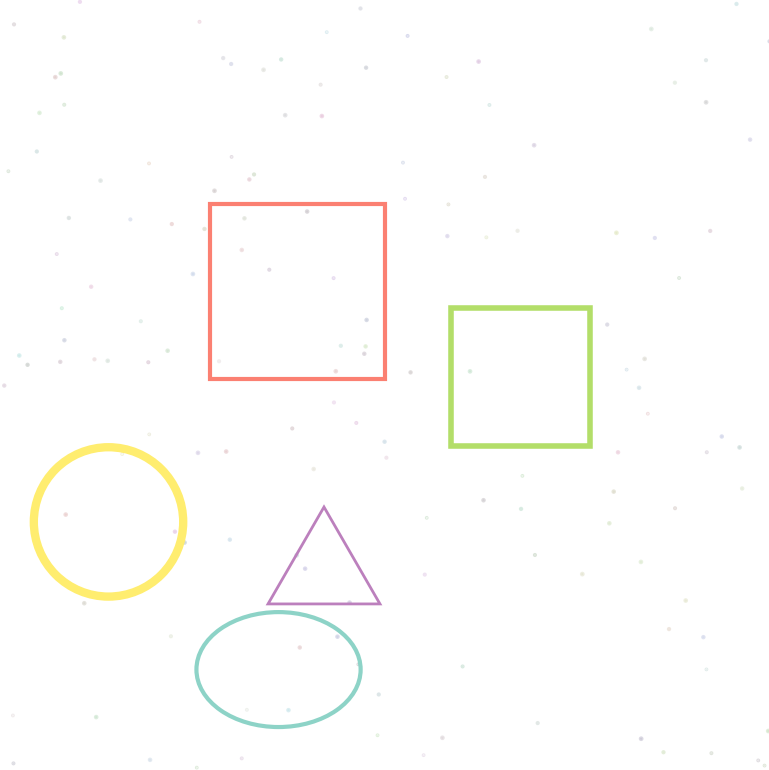[{"shape": "oval", "thickness": 1.5, "radius": 0.53, "center": [0.362, 0.13]}, {"shape": "square", "thickness": 1.5, "radius": 0.57, "center": [0.386, 0.622]}, {"shape": "square", "thickness": 2, "radius": 0.45, "center": [0.676, 0.51]}, {"shape": "triangle", "thickness": 1, "radius": 0.42, "center": [0.421, 0.258]}, {"shape": "circle", "thickness": 3, "radius": 0.48, "center": [0.141, 0.322]}]